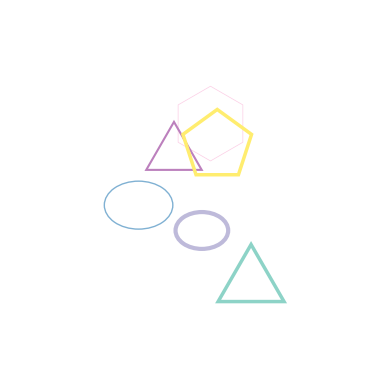[{"shape": "triangle", "thickness": 2.5, "radius": 0.49, "center": [0.652, 0.266]}, {"shape": "oval", "thickness": 3, "radius": 0.34, "center": [0.524, 0.401]}, {"shape": "oval", "thickness": 1, "radius": 0.44, "center": [0.36, 0.467]}, {"shape": "hexagon", "thickness": 0.5, "radius": 0.49, "center": [0.547, 0.679]}, {"shape": "triangle", "thickness": 1.5, "radius": 0.42, "center": [0.452, 0.6]}, {"shape": "pentagon", "thickness": 2.5, "radius": 0.47, "center": [0.564, 0.622]}]